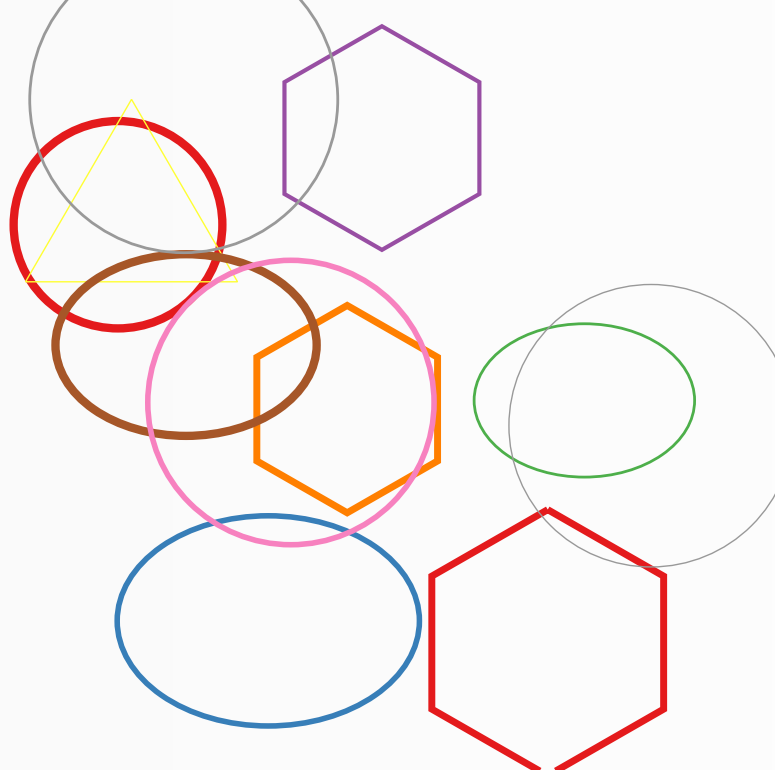[{"shape": "circle", "thickness": 3, "radius": 0.67, "center": [0.152, 0.708]}, {"shape": "hexagon", "thickness": 2.5, "radius": 0.86, "center": [0.707, 0.165]}, {"shape": "oval", "thickness": 2, "radius": 0.97, "center": [0.346, 0.194]}, {"shape": "oval", "thickness": 1, "radius": 0.71, "center": [0.754, 0.48]}, {"shape": "hexagon", "thickness": 1.5, "radius": 0.73, "center": [0.493, 0.821]}, {"shape": "hexagon", "thickness": 2.5, "radius": 0.67, "center": [0.448, 0.469]}, {"shape": "triangle", "thickness": 0.5, "radius": 0.79, "center": [0.17, 0.713]}, {"shape": "oval", "thickness": 3, "radius": 0.84, "center": [0.24, 0.552]}, {"shape": "circle", "thickness": 2, "radius": 0.92, "center": [0.375, 0.477]}, {"shape": "circle", "thickness": 0.5, "radius": 0.92, "center": [0.84, 0.447]}, {"shape": "circle", "thickness": 1, "radius": 0.99, "center": [0.237, 0.871]}]